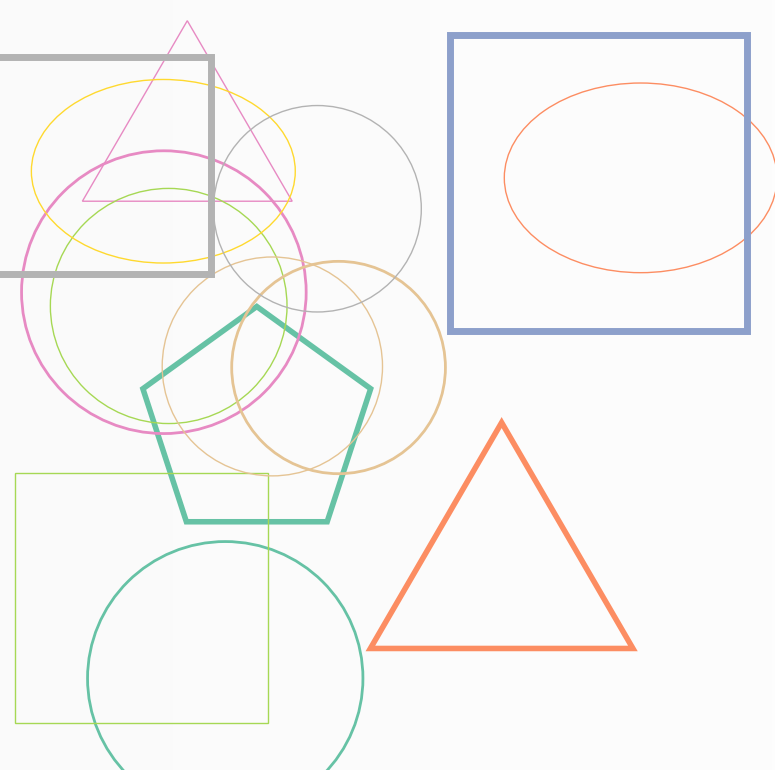[{"shape": "pentagon", "thickness": 2, "radius": 0.77, "center": [0.331, 0.447]}, {"shape": "circle", "thickness": 1, "radius": 0.89, "center": [0.291, 0.119]}, {"shape": "oval", "thickness": 0.5, "radius": 0.88, "center": [0.827, 0.769]}, {"shape": "triangle", "thickness": 2, "radius": 0.98, "center": [0.647, 0.256]}, {"shape": "square", "thickness": 2.5, "radius": 0.96, "center": [0.772, 0.763]}, {"shape": "triangle", "thickness": 0.5, "radius": 0.78, "center": [0.242, 0.817]}, {"shape": "circle", "thickness": 1, "radius": 0.92, "center": [0.211, 0.621]}, {"shape": "circle", "thickness": 0.5, "radius": 0.76, "center": [0.218, 0.603]}, {"shape": "square", "thickness": 0.5, "radius": 0.81, "center": [0.183, 0.224]}, {"shape": "oval", "thickness": 0.5, "radius": 0.85, "center": [0.211, 0.778]}, {"shape": "circle", "thickness": 0.5, "radius": 0.71, "center": [0.351, 0.524]}, {"shape": "circle", "thickness": 1, "radius": 0.69, "center": [0.437, 0.523]}, {"shape": "circle", "thickness": 0.5, "radius": 0.67, "center": [0.41, 0.729]}, {"shape": "square", "thickness": 2.5, "radius": 0.71, "center": [0.131, 0.785]}]